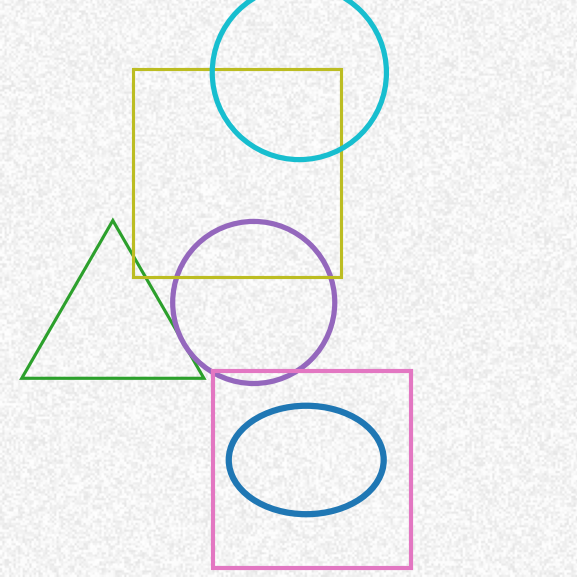[{"shape": "oval", "thickness": 3, "radius": 0.67, "center": [0.53, 0.203]}, {"shape": "triangle", "thickness": 1.5, "radius": 0.91, "center": [0.195, 0.435]}, {"shape": "circle", "thickness": 2.5, "radius": 0.7, "center": [0.439, 0.475]}, {"shape": "square", "thickness": 2, "radius": 0.85, "center": [0.54, 0.186]}, {"shape": "square", "thickness": 1.5, "radius": 0.9, "center": [0.41, 0.699]}, {"shape": "circle", "thickness": 2.5, "radius": 0.75, "center": [0.518, 0.874]}]